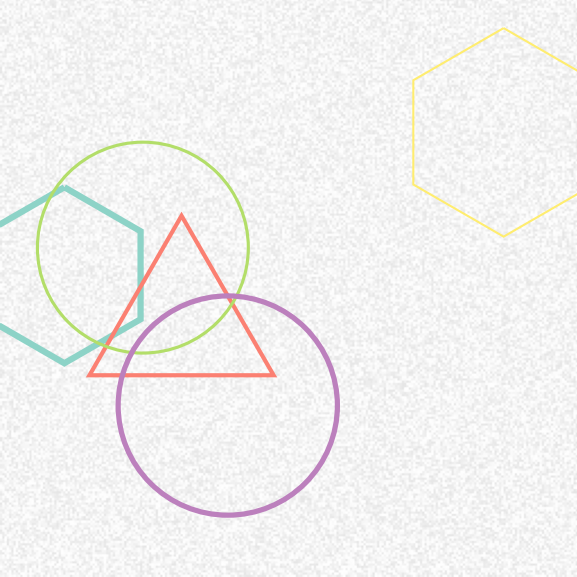[{"shape": "hexagon", "thickness": 3, "radius": 0.76, "center": [0.111, 0.523]}, {"shape": "triangle", "thickness": 2, "radius": 0.92, "center": [0.314, 0.441]}, {"shape": "circle", "thickness": 1.5, "radius": 0.91, "center": [0.247, 0.57]}, {"shape": "circle", "thickness": 2.5, "radius": 0.95, "center": [0.394, 0.297]}, {"shape": "hexagon", "thickness": 1, "radius": 0.9, "center": [0.872, 0.77]}]